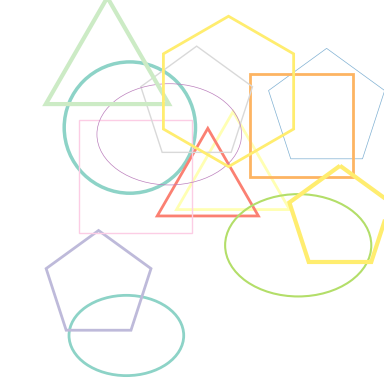[{"shape": "oval", "thickness": 2, "radius": 0.74, "center": [0.328, 0.129]}, {"shape": "circle", "thickness": 2.5, "radius": 0.85, "center": [0.337, 0.669]}, {"shape": "triangle", "thickness": 2, "radius": 0.85, "center": [0.605, 0.54]}, {"shape": "pentagon", "thickness": 2, "radius": 0.72, "center": [0.256, 0.258]}, {"shape": "triangle", "thickness": 2, "radius": 0.76, "center": [0.54, 0.515]}, {"shape": "pentagon", "thickness": 0.5, "radius": 0.79, "center": [0.848, 0.716]}, {"shape": "square", "thickness": 2, "radius": 0.67, "center": [0.782, 0.674]}, {"shape": "oval", "thickness": 1.5, "radius": 0.95, "center": [0.775, 0.363]}, {"shape": "square", "thickness": 1, "radius": 0.73, "center": [0.352, 0.543]}, {"shape": "pentagon", "thickness": 1, "radius": 0.76, "center": [0.511, 0.728]}, {"shape": "oval", "thickness": 0.5, "radius": 0.94, "center": [0.44, 0.651]}, {"shape": "triangle", "thickness": 3, "radius": 0.92, "center": [0.279, 0.822]}, {"shape": "hexagon", "thickness": 2, "radius": 0.98, "center": [0.594, 0.763]}, {"shape": "pentagon", "thickness": 3, "radius": 0.69, "center": [0.883, 0.431]}]